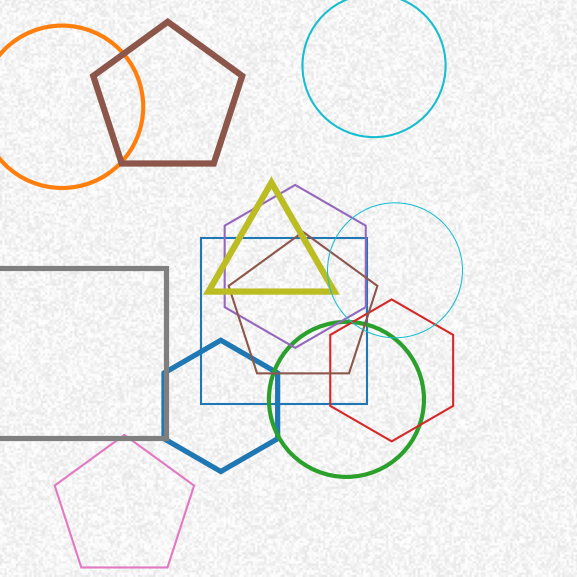[{"shape": "square", "thickness": 1, "radius": 0.72, "center": [0.492, 0.443]}, {"shape": "hexagon", "thickness": 2.5, "radius": 0.57, "center": [0.382, 0.296]}, {"shape": "circle", "thickness": 2, "radius": 0.7, "center": [0.107, 0.814]}, {"shape": "circle", "thickness": 2, "radius": 0.67, "center": [0.6, 0.308]}, {"shape": "hexagon", "thickness": 1, "radius": 0.61, "center": [0.678, 0.358]}, {"shape": "hexagon", "thickness": 1, "radius": 0.71, "center": [0.511, 0.538]}, {"shape": "pentagon", "thickness": 3, "radius": 0.68, "center": [0.29, 0.826]}, {"shape": "pentagon", "thickness": 1, "radius": 0.68, "center": [0.525, 0.462]}, {"shape": "pentagon", "thickness": 1, "radius": 0.63, "center": [0.215, 0.119]}, {"shape": "square", "thickness": 2.5, "radius": 0.74, "center": [0.14, 0.388]}, {"shape": "triangle", "thickness": 3, "radius": 0.63, "center": [0.47, 0.557]}, {"shape": "circle", "thickness": 1, "radius": 0.62, "center": [0.648, 0.886]}, {"shape": "circle", "thickness": 0.5, "radius": 0.58, "center": [0.684, 0.531]}]